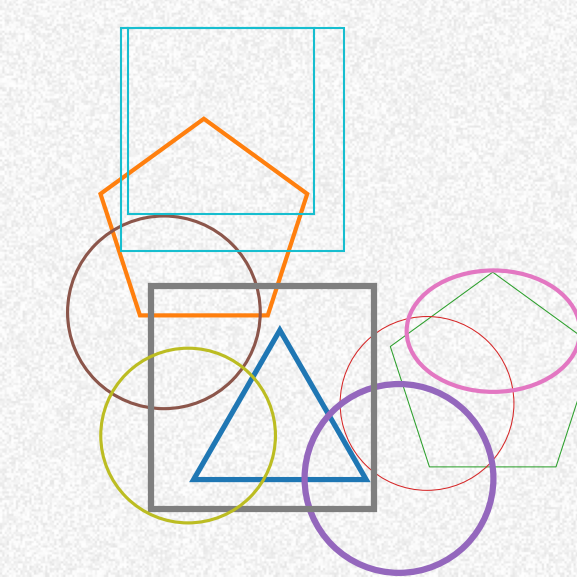[{"shape": "triangle", "thickness": 2.5, "radius": 0.86, "center": [0.485, 0.255]}, {"shape": "pentagon", "thickness": 2, "radius": 0.94, "center": [0.353, 0.605]}, {"shape": "pentagon", "thickness": 0.5, "radius": 0.93, "center": [0.853, 0.341]}, {"shape": "circle", "thickness": 0.5, "radius": 0.75, "center": [0.739, 0.301]}, {"shape": "circle", "thickness": 3, "radius": 0.82, "center": [0.691, 0.171]}, {"shape": "circle", "thickness": 1.5, "radius": 0.83, "center": [0.284, 0.458]}, {"shape": "oval", "thickness": 2, "radius": 0.75, "center": [0.854, 0.426]}, {"shape": "square", "thickness": 3, "radius": 0.96, "center": [0.455, 0.311]}, {"shape": "circle", "thickness": 1.5, "radius": 0.76, "center": [0.326, 0.245]}, {"shape": "square", "thickness": 1, "radius": 0.97, "center": [0.403, 0.757]}, {"shape": "square", "thickness": 1, "radius": 0.81, "center": [0.383, 0.79]}]